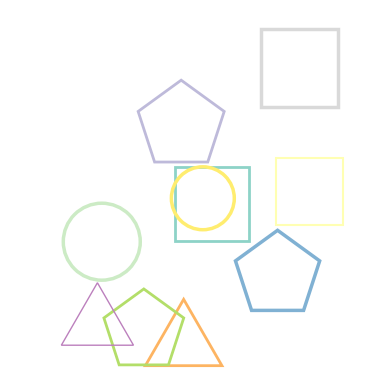[{"shape": "square", "thickness": 2, "radius": 0.49, "center": [0.551, 0.47]}, {"shape": "square", "thickness": 1.5, "radius": 0.44, "center": [0.805, 0.503]}, {"shape": "pentagon", "thickness": 2, "radius": 0.59, "center": [0.471, 0.674]}, {"shape": "pentagon", "thickness": 2.5, "radius": 0.57, "center": [0.721, 0.287]}, {"shape": "triangle", "thickness": 2, "radius": 0.57, "center": [0.477, 0.108]}, {"shape": "pentagon", "thickness": 2, "radius": 0.55, "center": [0.374, 0.14]}, {"shape": "square", "thickness": 2.5, "radius": 0.5, "center": [0.778, 0.823]}, {"shape": "triangle", "thickness": 1, "radius": 0.54, "center": [0.253, 0.157]}, {"shape": "circle", "thickness": 2.5, "radius": 0.5, "center": [0.264, 0.372]}, {"shape": "circle", "thickness": 2.5, "radius": 0.41, "center": [0.527, 0.485]}]